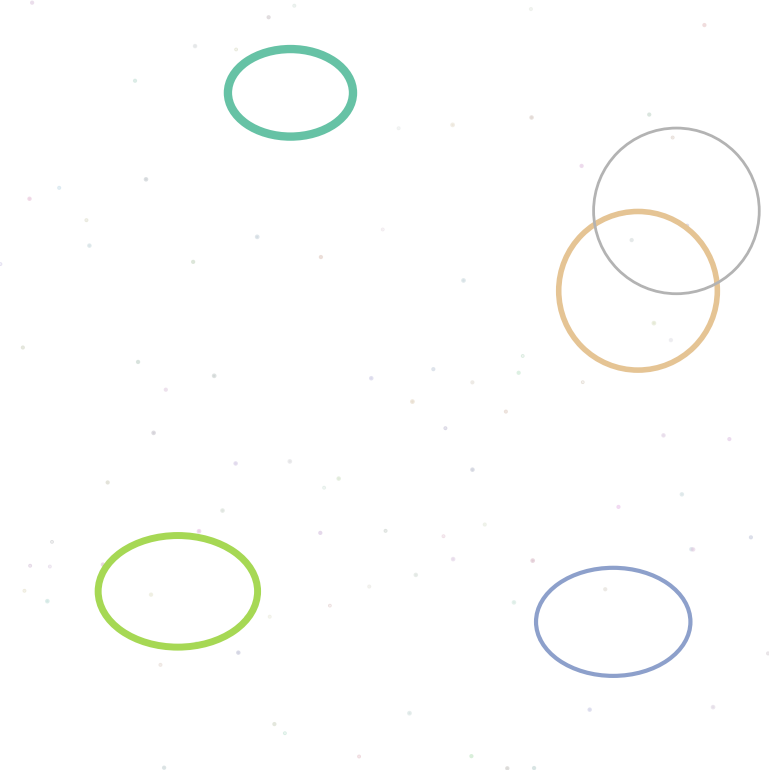[{"shape": "oval", "thickness": 3, "radius": 0.41, "center": [0.377, 0.879]}, {"shape": "oval", "thickness": 1.5, "radius": 0.5, "center": [0.796, 0.192]}, {"shape": "oval", "thickness": 2.5, "radius": 0.52, "center": [0.231, 0.232]}, {"shape": "circle", "thickness": 2, "radius": 0.52, "center": [0.829, 0.622]}, {"shape": "circle", "thickness": 1, "radius": 0.54, "center": [0.878, 0.726]}]